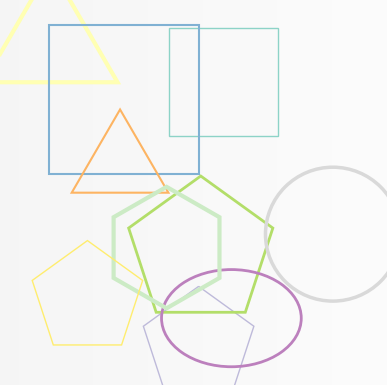[{"shape": "square", "thickness": 1, "radius": 0.7, "center": [0.577, 0.787]}, {"shape": "triangle", "thickness": 3, "radius": 1.0, "center": [0.131, 0.886]}, {"shape": "pentagon", "thickness": 1, "radius": 0.75, "center": [0.513, 0.106]}, {"shape": "square", "thickness": 1.5, "radius": 0.97, "center": [0.32, 0.741]}, {"shape": "triangle", "thickness": 1.5, "radius": 0.72, "center": [0.31, 0.572]}, {"shape": "pentagon", "thickness": 2, "radius": 0.98, "center": [0.518, 0.347]}, {"shape": "circle", "thickness": 2.5, "radius": 0.87, "center": [0.859, 0.392]}, {"shape": "oval", "thickness": 2, "radius": 0.9, "center": [0.597, 0.174]}, {"shape": "hexagon", "thickness": 3, "radius": 0.79, "center": [0.43, 0.357]}, {"shape": "pentagon", "thickness": 1, "radius": 0.75, "center": [0.226, 0.225]}]